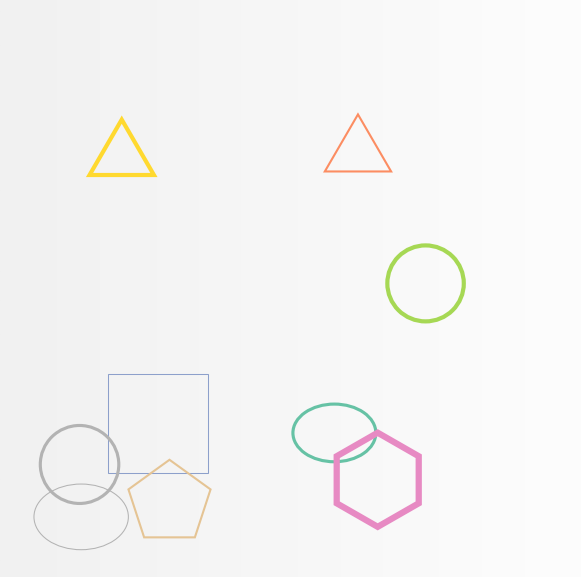[{"shape": "oval", "thickness": 1.5, "radius": 0.36, "center": [0.575, 0.249]}, {"shape": "triangle", "thickness": 1, "radius": 0.33, "center": [0.616, 0.735]}, {"shape": "square", "thickness": 0.5, "radius": 0.43, "center": [0.271, 0.266]}, {"shape": "hexagon", "thickness": 3, "radius": 0.41, "center": [0.65, 0.168]}, {"shape": "circle", "thickness": 2, "radius": 0.33, "center": [0.732, 0.508]}, {"shape": "triangle", "thickness": 2, "radius": 0.32, "center": [0.209, 0.728]}, {"shape": "pentagon", "thickness": 1, "radius": 0.37, "center": [0.292, 0.129]}, {"shape": "circle", "thickness": 1.5, "radius": 0.34, "center": [0.137, 0.195]}, {"shape": "oval", "thickness": 0.5, "radius": 0.41, "center": [0.14, 0.104]}]